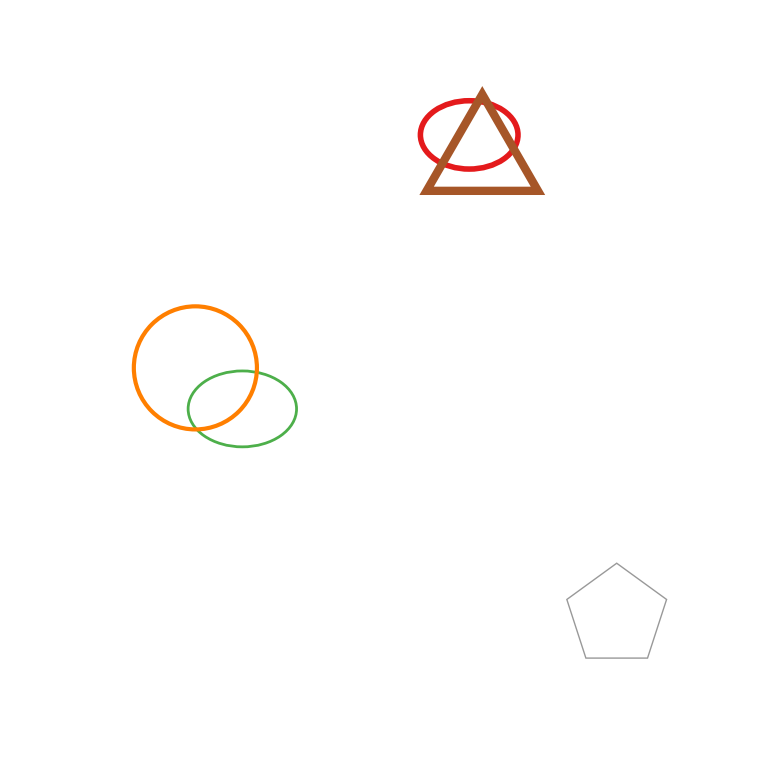[{"shape": "oval", "thickness": 2, "radius": 0.32, "center": [0.609, 0.825]}, {"shape": "oval", "thickness": 1, "radius": 0.35, "center": [0.315, 0.469]}, {"shape": "circle", "thickness": 1.5, "radius": 0.4, "center": [0.254, 0.522]}, {"shape": "triangle", "thickness": 3, "radius": 0.42, "center": [0.626, 0.794]}, {"shape": "pentagon", "thickness": 0.5, "radius": 0.34, "center": [0.801, 0.2]}]